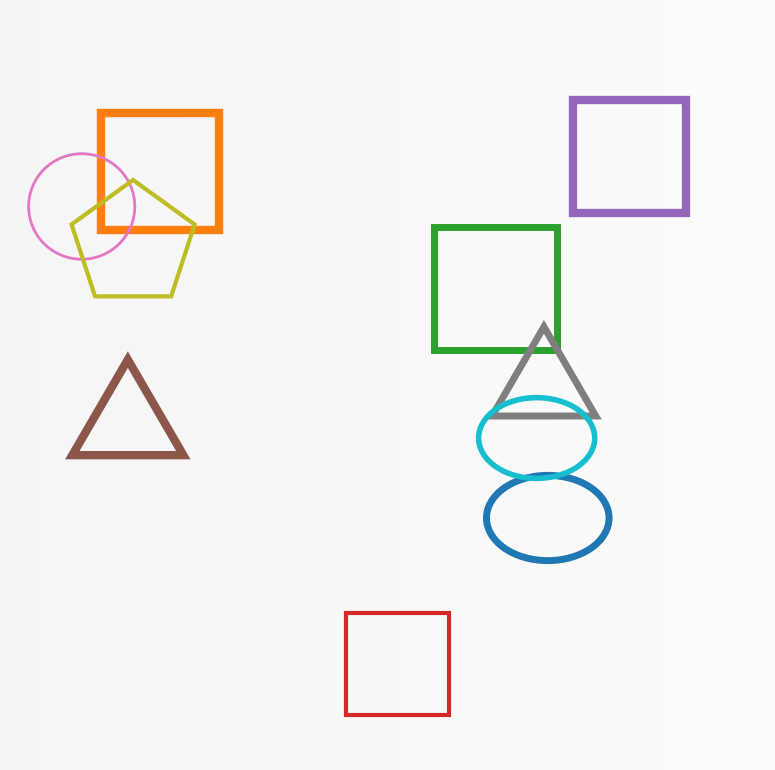[{"shape": "oval", "thickness": 2.5, "radius": 0.4, "center": [0.707, 0.327]}, {"shape": "square", "thickness": 3, "radius": 0.38, "center": [0.207, 0.777]}, {"shape": "square", "thickness": 2.5, "radius": 0.4, "center": [0.639, 0.626]}, {"shape": "square", "thickness": 1.5, "radius": 0.33, "center": [0.513, 0.138]}, {"shape": "square", "thickness": 3, "radius": 0.37, "center": [0.812, 0.796]}, {"shape": "triangle", "thickness": 3, "radius": 0.41, "center": [0.165, 0.45]}, {"shape": "circle", "thickness": 1, "radius": 0.34, "center": [0.105, 0.732]}, {"shape": "triangle", "thickness": 2.5, "radius": 0.39, "center": [0.702, 0.498]}, {"shape": "pentagon", "thickness": 1.5, "radius": 0.42, "center": [0.172, 0.683]}, {"shape": "oval", "thickness": 2, "radius": 0.37, "center": [0.692, 0.431]}]